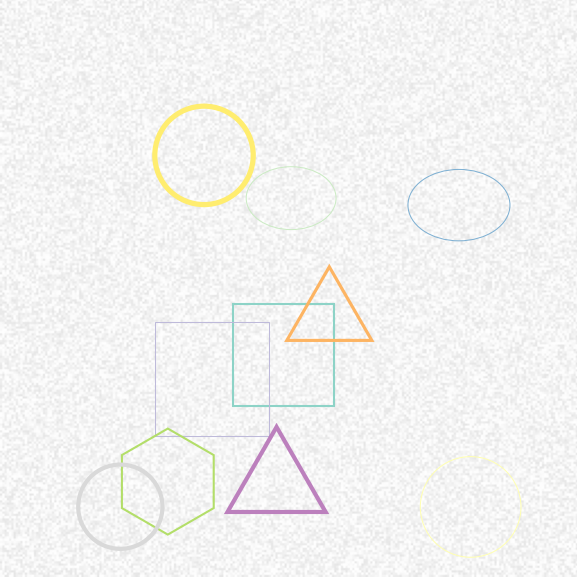[{"shape": "square", "thickness": 1, "radius": 0.44, "center": [0.491, 0.384]}, {"shape": "circle", "thickness": 0.5, "radius": 0.44, "center": [0.815, 0.121]}, {"shape": "square", "thickness": 0.5, "radius": 0.49, "center": [0.367, 0.342]}, {"shape": "oval", "thickness": 0.5, "radius": 0.44, "center": [0.795, 0.644]}, {"shape": "triangle", "thickness": 1.5, "radius": 0.42, "center": [0.57, 0.452]}, {"shape": "hexagon", "thickness": 1, "radius": 0.46, "center": [0.291, 0.165]}, {"shape": "circle", "thickness": 2, "radius": 0.36, "center": [0.208, 0.122]}, {"shape": "triangle", "thickness": 2, "radius": 0.49, "center": [0.479, 0.162]}, {"shape": "oval", "thickness": 0.5, "radius": 0.39, "center": [0.504, 0.656]}, {"shape": "circle", "thickness": 2.5, "radius": 0.43, "center": [0.353, 0.73]}]